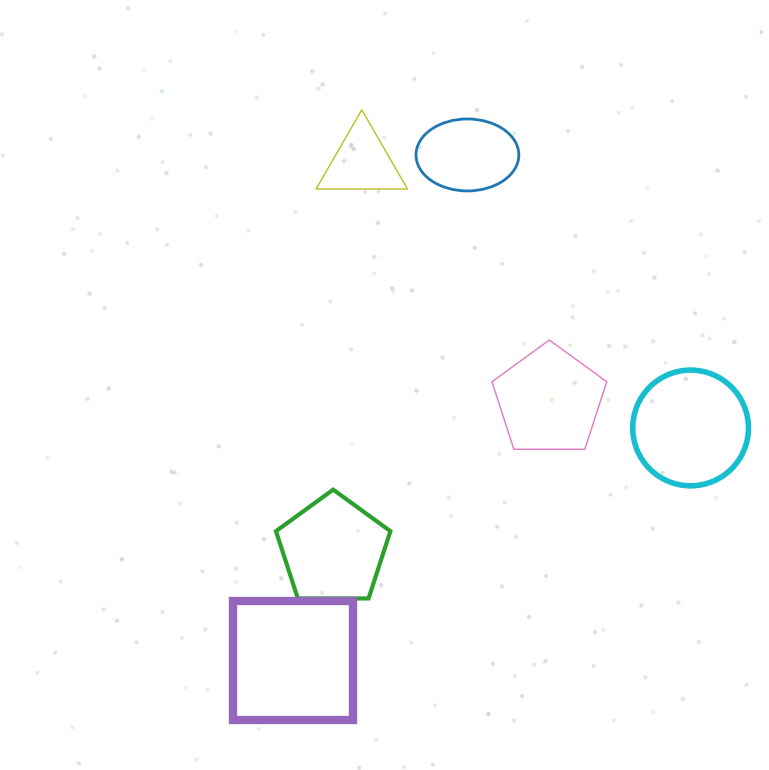[{"shape": "oval", "thickness": 1, "radius": 0.33, "center": [0.607, 0.799]}, {"shape": "pentagon", "thickness": 1.5, "radius": 0.39, "center": [0.433, 0.286]}, {"shape": "square", "thickness": 3, "radius": 0.39, "center": [0.381, 0.142]}, {"shape": "pentagon", "thickness": 0.5, "radius": 0.39, "center": [0.713, 0.48]}, {"shape": "triangle", "thickness": 0.5, "radius": 0.34, "center": [0.47, 0.789]}, {"shape": "circle", "thickness": 2, "radius": 0.38, "center": [0.897, 0.444]}]